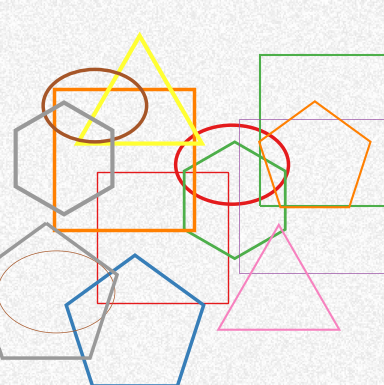[{"shape": "square", "thickness": 1, "radius": 0.85, "center": [0.422, 0.383]}, {"shape": "oval", "thickness": 2.5, "radius": 0.73, "center": [0.603, 0.572]}, {"shape": "pentagon", "thickness": 2.5, "radius": 0.94, "center": [0.351, 0.149]}, {"shape": "square", "thickness": 1.5, "radius": 0.99, "center": [0.873, 0.661]}, {"shape": "hexagon", "thickness": 2, "radius": 0.76, "center": [0.61, 0.48]}, {"shape": "square", "thickness": 0.5, "radius": 1.0, "center": [0.821, 0.49]}, {"shape": "pentagon", "thickness": 1.5, "radius": 0.76, "center": [0.818, 0.585]}, {"shape": "square", "thickness": 2.5, "radius": 0.91, "center": [0.322, 0.585]}, {"shape": "triangle", "thickness": 3, "radius": 0.93, "center": [0.363, 0.72]}, {"shape": "oval", "thickness": 2.5, "radius": 0.67, "center": [0.246, 0.726]}, {"shape": "oval", "thickness": 0.5, "radius": 0.76, "center": [0.146, 0.242]}, {"shape": "triangle", "thickness": 1.5, "radius": 0.91, "center": [0.724, 0.234]}, {"shape": "pentagon", "thickness": 2.5, "radius": 0.97, "center": [0.12, 0.227]}, {"shape": "hexagon", "thickness": 3, "radius": 0.73, "center": [0.166, 0.588]}]